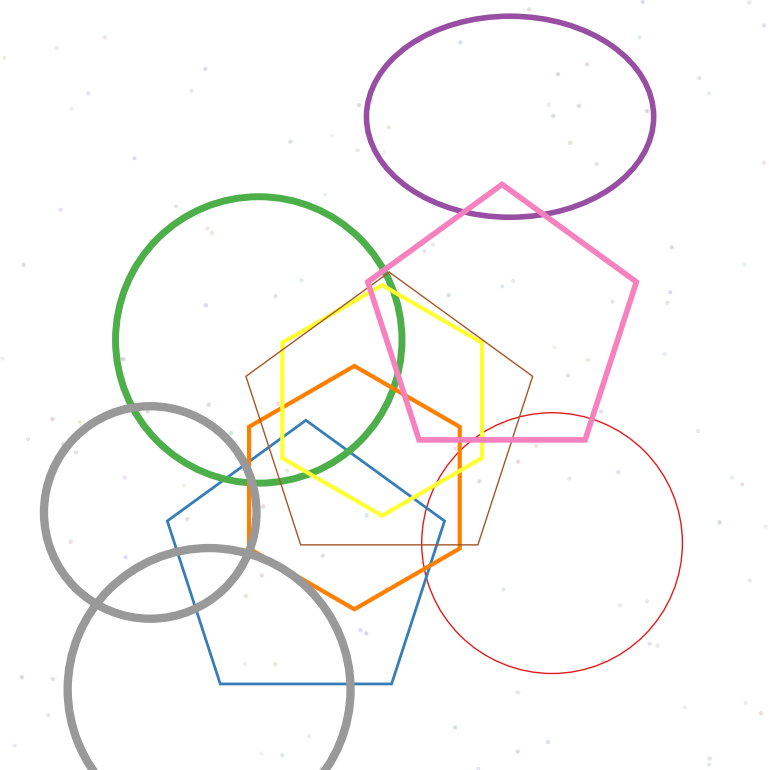[{"shape": "circle", "thickness": 0.5, "radius": 0.85, "center": [0.717, 0.295]}, {"shape": "pentagon", "thickness": 1, "radius": 0.95, "center": [0.397, 0.265]}, {"shape": "circle", "thickness": 2.5, "radius": 0.93, "center": [0.336, 0.559]}, {"shape": "oval", "thickness": 2, "radius": 0.93, "center": [0.662, 0.848]}, {"shape": "hexagon", "thickness": 1.5, "radius": 0.79, "center": [0.46, 0.367]}, {"shape": "hexagon", "thickness": 1.5, "radius": 0.75, "center": [0.496, 0.48]}, {"shape": "pentagon", "thickness": 0.5, "radius": 0.98, "center": [0.506, 0.451]}, {"shape": "pentagon", "thickness": 2, "radius": 0.92, "center": [0.652, 0.577]}, {"shape": "circle", "thickness": 3, "radius": 0.69, "center": [0.195, 0.334]}, {"shape": "circle", "thickness": 3, "radius": 0.92, "center": [0.272, 0.105]}]